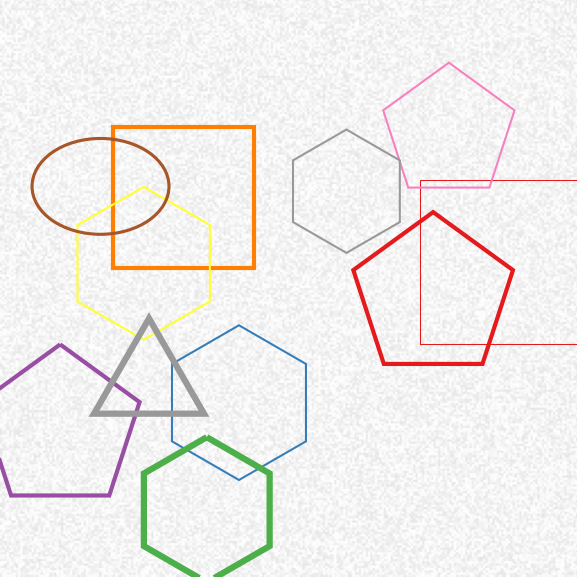[{"shape": "square", "thickness": 0.5, "radius": 0.71, "center": [0.87, 0.545]}, {"shape": "pentagon", "thickness": 2, "radius": 0.73, "center": [0.75, 0.487]}, {"shape": "hexagon", "thickness": 1, "radius": 0.67, "center": [0.414, 0.302]}, {"shape": "hexagon", "thickness": 3, "radius": 0.63, "center": [0.358, 0.116]}, {"shape": "pentagon", "thickness": 2, "radius": 0.72, "center": [0.104, 0.258]}, {"shape": "square", "thickness": 2, "radius": 0.61, "center": [0.318, 0.657]}, {"shape": "hexagon", "thickness": 1, "radius": 0.66, "center": [0.249, 0.543]}, {"shape": "oval", "thickness": 1.5, "radius": 0.59, "center": [0.174, 0.676]}, {"shape": "pentagon", "thickness": 1, "radius": 0.6, "center": [0.777, 0.771]}, {"shape": "hexagon", "thickness": 1, "radius": 0.53, "center": [0.6, 0.668]}, {"shape": "triangle", "thickness": 3, "radius": 0.55, "center": [0.258, 0.338]}]